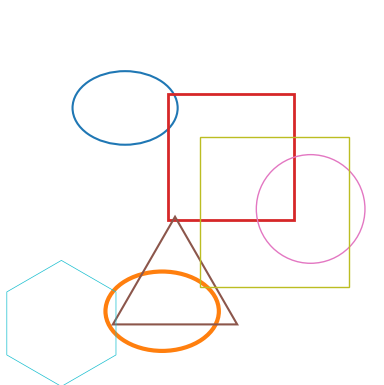[{"shape": "oval", "thickness": 1.5, "radius": 0.68, "center": [0.325, 0.72]}, {"shape": "oval", "thickness": 3, "radius": 0.74, "center": [0.421, 0.192]}, {"shape": "square", "thickness": 2, "radius": 0.82, "center": [0.6, 0.593]}, {"shape": "triangle", "thickness": 1.5, "radius": 0.93, "center": [0.455, 0.251]}, {"shape": "circle", "thickness": 1, "radius": 0.71, "center": [0.807, 0.457]}, {"shape": "square", "thickness": 1, "radius": 0.97, "center": [0.714, 0.449]}, {"shape": "hexagon", "thickness": 0.5, "radius": 0.82, "center": [0.159, 0.16]}]